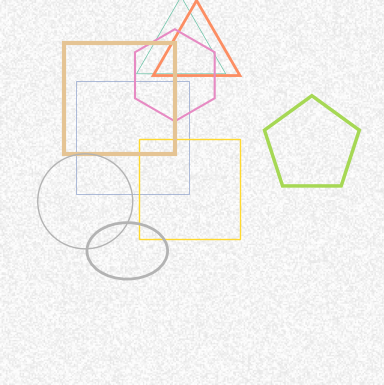[{"shape": "triangle", "thickness": 0.5, "radius": 0.67, "center": [0.47, 0.875]}, {"shape": "triangle", "thickness": 2, "radius": 0.65, "center": [0.511, 0.869]}, {"shape": "square", "thickness": 0.5, "radius": 0.73, "center": [0.344, 0.643]}, {"shape": "hexagon", "thickness": 1.5, "radius": 0.6, "center": [0.454, 0.805]}, {"shape": "pentagon", "thickness": 2.5, "radius": 0.65, "center": [0.81, 0.622]}, {"shape": "square", "thickness": 1, "radius": 0.65, "center": [0.492, 0.51]}, {"shape": "square", "thickness": 3, "radius": 0.72, "center": [0.31, 0.744]}, {"shape": "circle", "thickness": 1, "radius": 0.62, "center": [0.221, 0.477]}, {"shape": "oval", "thickness": 2, "radius": 0.52, "center": [0.331, 0.348]}]